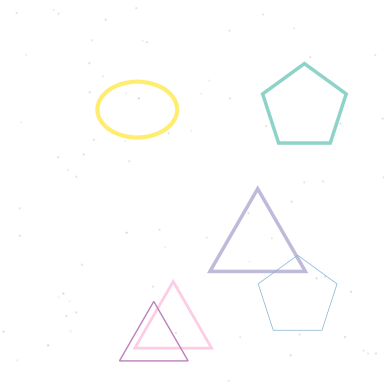[{"shape": "pentagon", "thickness": 2.5, "radius": 0.57, "center": [0.791, 0.721]}, {"shape": "triangle", "thickness": 2.5, "radius": 0.72, "center": [0.669, 0.367]}, {"shape": "pentagon", "thickness": 0.5, "radius": 0.54, "center": [0.773, 0.229]}, {"shape": "triangle", "thickness": 2, "radius": 0.58, "center": [0.45, 0.153]}, {"shape": "triangle", "thickness": 1, "radius": 0.51, "center": [0.399, 0.114]}, {"shape": "oval", "thickness": 3, "radius": 0.52, "center": [0.357, 0.715]}]